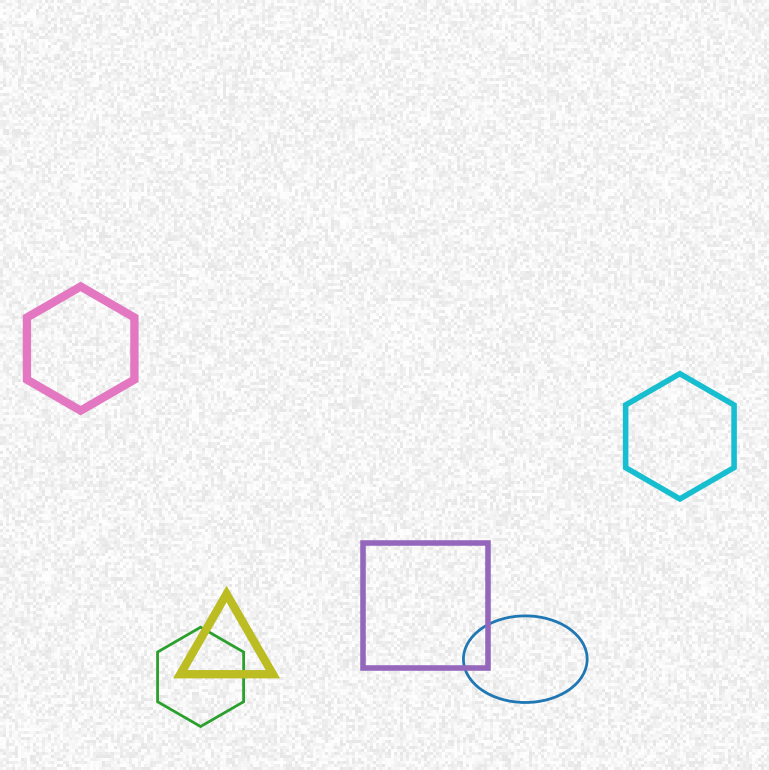[{"shape": "oval", "thickness": 1, "radius": 0.4, "center": [0.682, 0.144]}, {"shape": "hexagon", "thickness": 1, "radius": 0.32, "center": [0.261, 0.121]}, {"shape": "square", "thickness": 2, "radius": 0.41, "center": [0.553, 0.214]}, {"shape": "hexagon", "thickness": 3, "radius": 0.4, "center": [0.105, 0.547]}, {"shape": "triangle", "thickness": 3, "radius": 0.35, "center": [0.294, 0.159]}, {"shape": "hexagon", "thickness": 2, "radius": 0.41, "center": [0.883, 0.433]}]